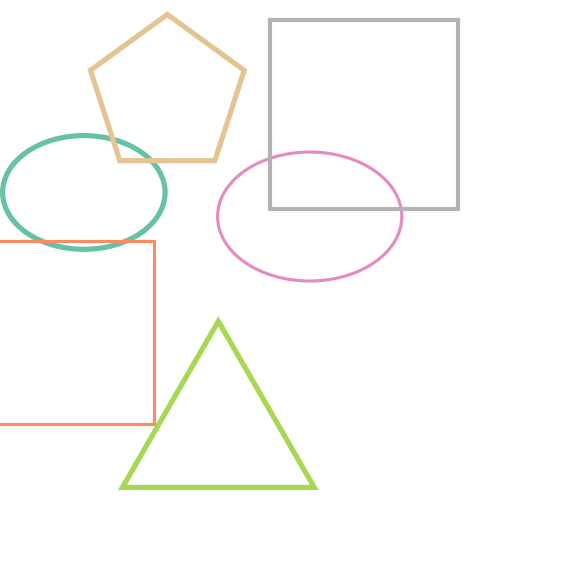[{"shape": "oval", "thickness": 2.5, "radius": 0.7, "center": [0.145, 0.666]}, {"shape": "square", "thickness": 1.5, "radius": 0.79, "center": [0.108, 0.424]}, {"shape": "oval", "thickness": 1.5, "radius": 0.8, "center": [0.536, 0.624]}, {"shape": "triangle", "thickness": 2.5, "radius": 0.96, "center": [0.378, 0.251]}, {"shape": "pentagon", "thickness": 2.5, "radius": 0.7, "center": [0.29, 0.834]}, {"shape": "square", "thickness": 2, "radius": 0.82, "center": [0.63, 0.801]}]